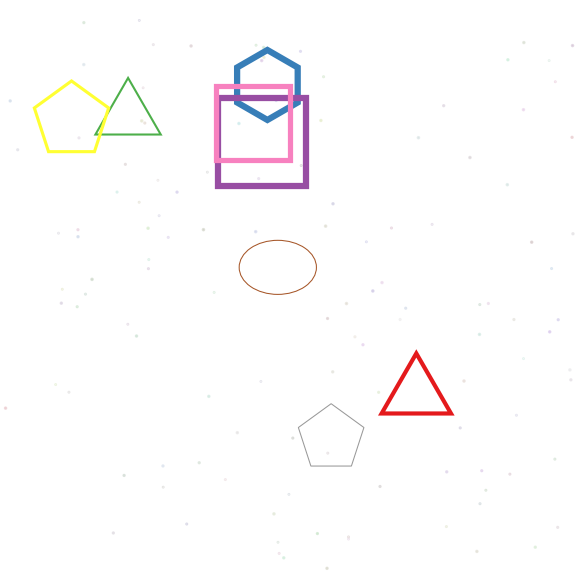[{"shape": "triangle", "thickness": 2, "radius": 0.35, "center": [0.721, 0.318]}, {"shape": "hexagon", "thickness": 3, "radius": 0.3, "center": [0.463, 0.852]}, {"shape": "triangle", "thickness": 1, "radius": 0.33, "center": [0.222, 0.799]}, {"shape": "square", "thickness": 3, "radius": 0.38, "center": [0.453, 0.753]}, {"shape": "pentagon", "thickness": 1.5, "radius": 0.34, "center": [0.124, 0.791]}, {"shape": "oval", "thickness": 0.5, "radius": 0.33, "center": [0.481, 0.536]}, {"shape": "square", "thickness": 2.5, "radius": 0.32, "center": [0.438, 0.786]}, {"shape": "pentagon", "thickness": 0.5, "radius": 0.3, "center": [0.573, 0.24]}]